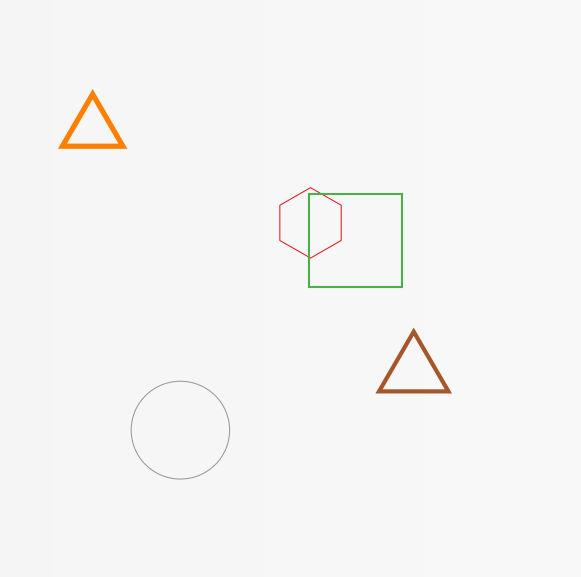[{"shape": "hexagon", "thickness": 0.5, "radius": 0.3, "center": [0.534, 0.613]}, {"shape": "square", "thickness": 1, "radius": 0.4, "center": [0.612, 0.583]}, {"shape": "triangle", "thickness": 2.5, "radius": 0.3, "center": [0.159, 0.776]}, {"shape": "triangle", "thickness": 2, "radius": 0.34, "center": [0.712, 0.356]}, {"shape": "circle", "thickness": 0.5, "radius": 0.42, "center": [0.31, 0.254]}]